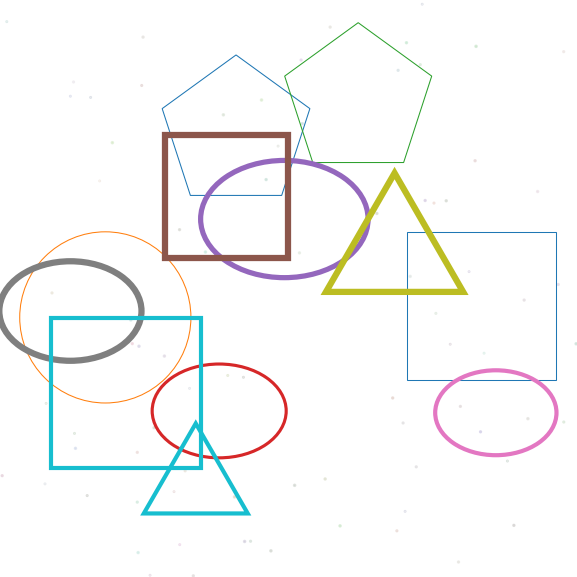[{"shape": "pentagon", "thickness": 0.5, "radius": 0.67, "center": [0.409, 0.77]}, {"shape": "square", "thickness": 0.5, "radius": 0.64, "center": [0.834, 0.47]}, {"shape": "circle", "thickness": 0.5, "radius": 0.74, "center": [0.182, 0.45]}, {"shape": "pentagon", "thickness": 0.5, "radius": 0.67, "center": [0.62, 0.826]}, {"shape": "oval", "thickness": 1.5, "radius": 0.58, "center": [0.38, 0.288]}, {"shape": "oval", "thickness": 2.5, "radius": 0.72, "center": [0.492, 0.62]}, {"shape": "square", "thickness": 3, "radius": 0.53, "center": [0.392, 0.659]}, {"shape": "oval", "thickness": 2, "radius": 0.53, "center": [0.859, 0.284]}, {"shape": "oval", "thickness": 3, "radius": 0.62, "center": [0.122, 0.461]}, {"shape": "triangle", "thickness": 3, "radius": 0.69, "center": [0.683, 0.562]}, {"shape": "square", "thickness": 2, "radius": 0.65, "center": [0.219, 0.319]}, {"shape": "triangle", "thickness": 2, "radius": 0.52, "center": [0.339, 0.162]}]